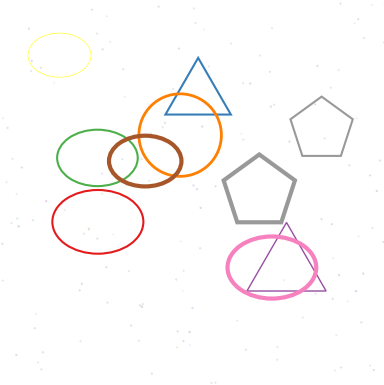[{"shape": "oval", "thickness": 1.5, "radius": 0.59, "center": [0.254, 0.424]}, {"shape": "triangle", "thickness": 1.5, "radius": 0.49, "center": [0.515, 0.752]}, {"shape": "oval", "thickness": 1.5, "radius": 0.52, "center": [0.253, 0.59]}, {"shape": "triangle", "thickness": 1, "radius": 0.59, "center": [0.744, 0.303]}, {"shape": "circle", "thickness": 2, "radius": 0.54, "center": [0.468, 0.649]}, {"shape": "oval", "thickness": 0.5, "radius": 0.41, "center": [0.155, 0.857]}, {"shape": "oval", "thickness": 3, "radius": 0.47, "center": [0.377, 0.582]}, {"shape": "oval", "thickness": 3, "radius": 0.58, "center": [0.706, 0.305]}, {"shape": "pentagon", "thickness": 1.5, "radius": 0.43, "center": [0.835, 0.664]}, {"shape": "pentagon", "thickness": 3, "radius": 0.49, "center": [0.673, 0.501]}]